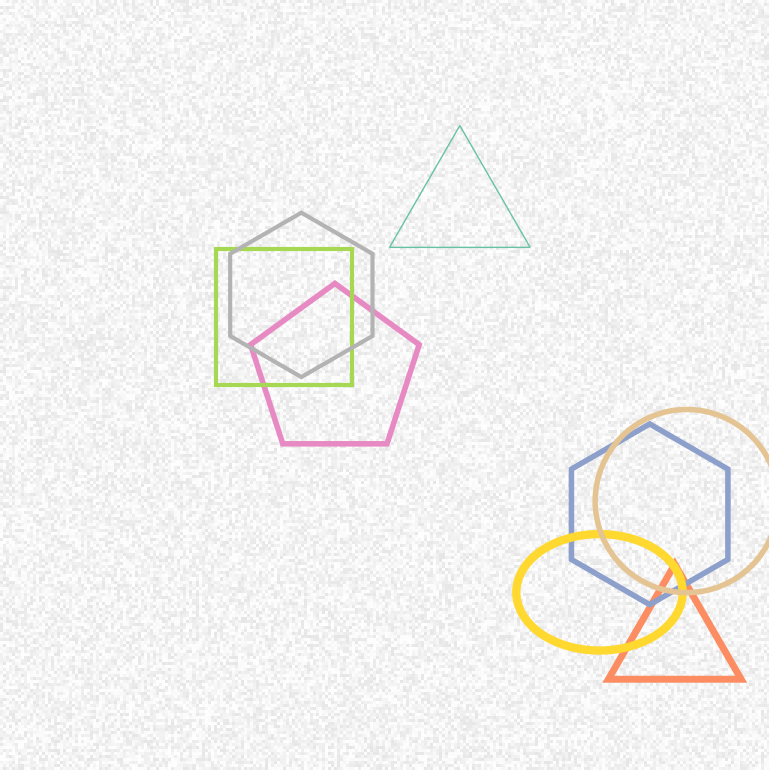[{"shape": "triangle", "thickness": 0.5, "radius": 0.53, "center": [0.597, 0.731]}, {"shape": "triangle", "thickness": 2.5, "radius": 0.5, "center": [0.876, 0.168]}, {"shape": "hexagon", "thickness": 2, "radius": 0.59, "center": [0.844, 0.332]}, {"shape": "pentagon", "thickness": 2, "radius": 0.58, "center": [0.435, 0.517]}, {"shape": "square", "thickness": 1.5, "radius": 0.44, "center": [0.369, 0.588]}, {"shape": "oval", "thickness": 3, "radius": 0.54, "center": [0.779, 0.231]}, {"shape": "circle", "thickness": 2, "radius": 0.59, "center": [0.892, 0.349]}, {"shape": "hexagon", "thickness": 1.5, "radius": 0.53, "center": [0.391, 0.617]}]